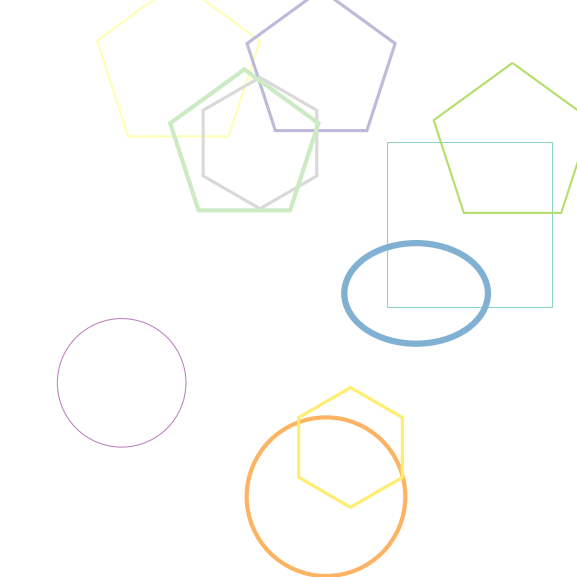[{"shape": "square", "thickness": 0.5, "radius": 0.71, "center": [0.813, 0.61]}, {"shape": "pentagon", "thickness": 1, "radius": 0.74, "center": [0.309, 0.883]}, {"shape": "pentagon", "thickness": 1.5, "radius": 0.67, "center": [0.556, 0.882]}, {"shape": "oval", "thickness": 3, "radius": 0.62, "center": [0.721, 0.491]}, {"shape": "circle", "thickness": 2, "radius": 0.69, "center": [0.564, 0.139]}, {"shape": "pentagon", "thickness": 1, "radius": 0.72, "center": [0.887, 0.747]}, {"shape": "hexagon", "thickness": 1.5, "radius": 0.57, "center": [0.45, 0.751]}, {"shape": "circle", "thickness": 0.5, "radius": 0.56, "center": [0.211, 0.336]}, {"shape": "pentagon", "thickness": 2, "radius": 0.67, "center": [0.423, 0.744]}, {"shape": "hexagon", "thickness": 1.5, "radius": 0.52, "center": [0.607, 0.224]}]